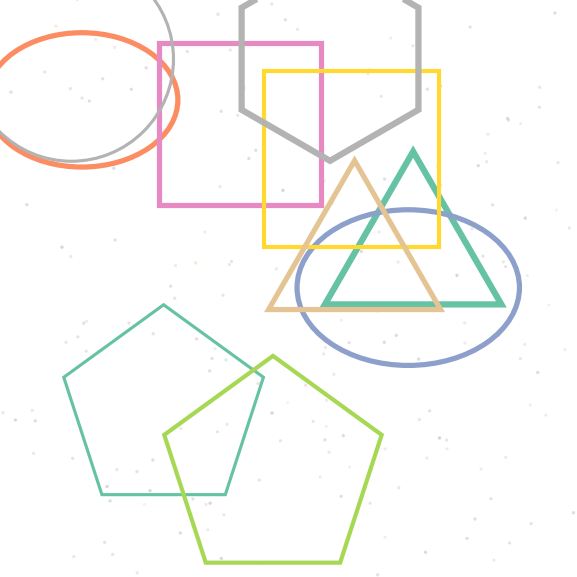[{"shape": "pentagon", "thickness": 1.5, "radius": 0.91, "center": [0.283, 0.29]}, {"shape": "triangle", "thickness": 3, "radius": 0.88, "center": [0.715, 0.56]}, {"shape": "oval", "thickness": 2.5, "radius": 0.83, "center": [0.142, 0.826]}, {"shape": "oval", "thickness": 2.5, "radius": 0.96, "center": [0.707, 0.501]}, {"shape": "square", "thickness": 2.5, "radius": 0.7, "center": [0.416, 0.785]}, {"shape": "pentagon", "thickness": 2, "radius": 0.99, "center": [0.473, 0.185]}, {"shape": "square", "thickness": 2, "radius": 0.76, "center": [0.608, 0.724]}, {"shape": "triangle", "thickness": 2.5, "radius": 0.86, "center": [0.614, 0.549]}, {"shape": "circle", "thickness": 1.5, "radius": 0.88, "center": [0.124, 0.897]}, {"shape": "hexagon", "thickness": 3, "radius": 0.88, "center": [0.571, 0.897]}]